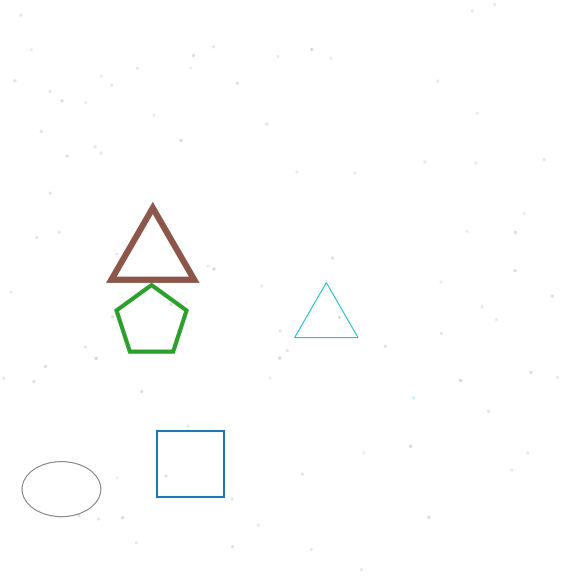[{"shape": "square", "thickness": 1, "radius": 0.29, "center": [0.33, 0.195]}, {"shape": "pentagon", "thickness": 2, "radius": 0.32, "center": [0.262, 0.442]}, {"shape": "triangle", "thickness": 3, "radius": 0.41, "center": [0.265, 0.556]}, {"shape": "oval", "thickness": 0.5, "radius": 0.34, "center": [0.106, 0.152]}, {"shape": "triangle", "thickness": 0.5, "radius": 0.32, "center": [0.565, 0.446]}]